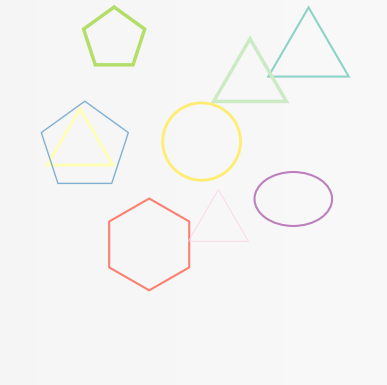[{"shape": "triangle", "thickness": 1.5, "radius": 0.6, "center": [0.796, 0.861]}, {"shape": "triangle", "thickness": 2, "radius": 0.49, "center": [0.207, 0.62]}, {"shape": "hexagon", "thickness": 1.5, "radius": 0.6, "center": [0.385, 0.365]}, {"shape": "pentagon", "thickness": 1, "radius": 0.59, "center": [0.219, 0.619]}, {"shape": "pentagon", "thickness": 2.5, "radius": 0.41, "center": [0.295, 0.899]}, {"shape": "triangle", "thickness": 0.5, "radius": 0.45, "center": [0.564, 0.418]}, {"shape": "oval", "thickness": 1.5, "radius": 0.5, "center": [0.757, 0.483]}, {"shape": "triangle", "thickness": 2.5, "radius": 0.54, "center": [0.645, 0.791]}, {"shape": "circle", "thickness": 2, "radius": 0.5, "center": [0.52, 0.632]}]